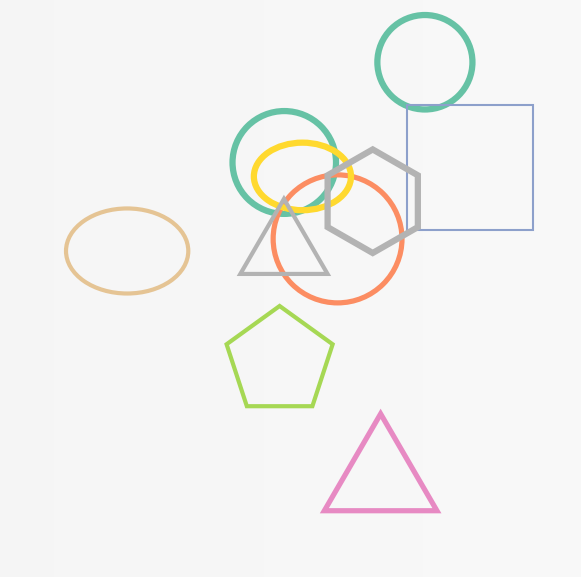[{"shape": "circle", "thickness": 3, "radius": 0.45, "center": [0.489, 0.718]}, {"shape": "circle", "thickness": 3, "radius": 0.41, "center": [0.731, 0.891]}, {"shape": "circle", "thickness": 2.5, "radius": 0.55, "center": [0.581, 0.586]}, {"shape": "square", "thickness": 1, "radius": 0.54, "center": [0.809, 0.709]}, {"shape": "triangle", "thickness": 2.5, "radius": 0.56, "center": [0.655, 0.171]}, {"shape": "pentagon", "thickness": 2, "radius": 0.48, "center": [0.481, 0.373]}, {"shape": "oval", "thickness": 3, "radius": 0.42, "center": [0.52, 0.694]}, {"shape": "oval", "thickness": 2, "radius": 0.53, "center": [0.219, 0.565]}, {"shape": "triangle", "thickness": 2, "radius": 0.43, "center": [0.488, 0.568]}, {"shape": "hexagon", "thickness": 3, "radius": 0.45, "center": [0.641, 0.651]}]